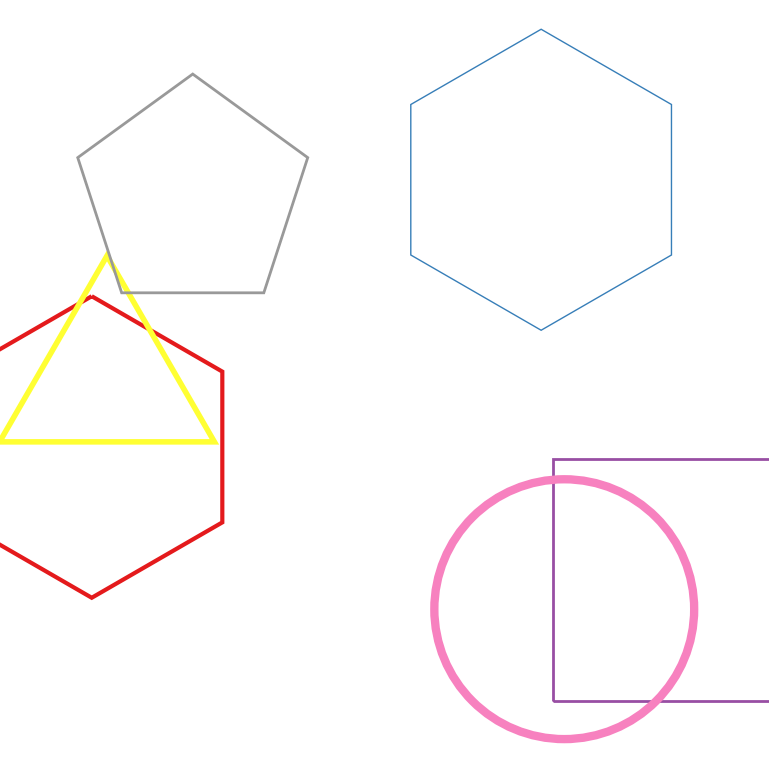[{"shape": "hexagon", "thickness": 1.5, "radius": 0.98, "center": [0.119, 0.419]}, {"shape": "hexagon", "thickness": 0.5, "radius": 0.98, "center": [0.703, 0.767]}, {"shape": "square", "thickness": 1, "radius": 0.79, "center": [0.876, 0.247]}, {"shape": "triangle", "thickness": 2, "radius": 0.81, "center": [0.139, 0.507]}, {"shape": "circle", "thickness": 3, "radius": 0.84, "center": [0.733, 0.209]}, {"shape": "pentagon", "thickness": 1, "radius": 0.79, "center": [0.25, 0.747]}]